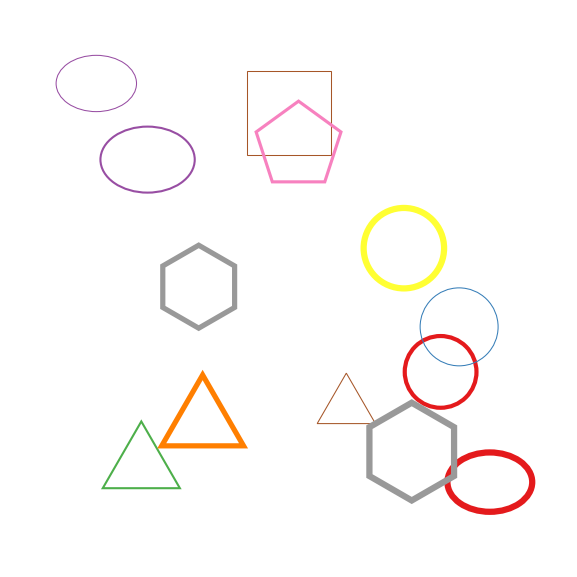[{"shape": "circle", "thickness": 2, "radius": 0.31, "center": [0.763, 0.355]}, {"shape": "oval", "thickness": 3, "radius": 0.37, "center": [0.848, 0.164]}, {"shape": "circle", "thickness": 0.5, "radius": 0.34, "center": [0.795, 0.433]}, {"shape": "triangle", "thickness": 1, "radius": 0.39, "center": [0.245, 0.192]}, {"shape": "oval", "thickness": 1, "radius": 0.41, "center": [0.256, 0.723]}, {"shape": "oval", "thickness": 0.5, "radius": 0.35, "center": [0.167, 0.855]}, {"shape": "triangle", "thickness": 2.5, "radius": 0.41, "center": [0.351, 0.268]}, {"shape": "circle", "thickness": 3, "radius": 0.35, "center": [0.699, 0.569]}, {"shape": "square", "thickness": 0.5, "radius": 0.36, "center": [0.501, 0.803]}, {"shape": "triangle", "thickness": 0.5, "radius": 0.29, "center": [0.6, 0.295]}, {"shape": "pentagon", "thickness": 1.5, "radius": 0.39, "center": [0.517, 0.747]}, {"shape": "hexagon", "thickness": 2.5, "radius": 0.36, "center": [0.344, 0.503]}, {"shape": "hexagon", "thickness": 3, "radius": 0.42, "center": [0.713, 0.217]}]